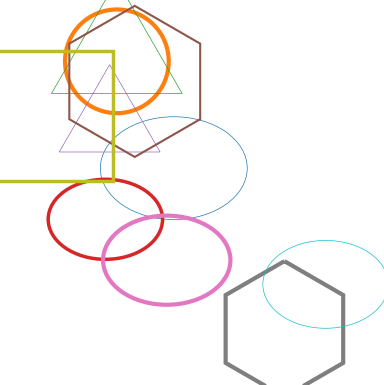[{"shape": "oval", "thickness": 0.5, "radius": 0.95, "center": [0.451, 0.563]}, {"shape": "circle", "thickness": 3, "radius": 0.67, "center": [0.304, 0.841]}, {"shape": "triangle", "thickness": 0.5, "radius": 0.98, "center": [0.303, 0.855]}, {"shape": "oval", "thickness": 2.5, "radius": 0.74, "center": [0.274, 0.43]}, {"shape": "triangle", "thickness": 0.5, "radius": 0.76, "center": [0.285, 0.681]}, {"shape": "hexagon", "thickness": 1.5, "radius": 0.98, "center": [0.35, 0.789]}, {"shape": "oval", "thickness": 3, "radius": 0.83, "center": [0.433, 0.324]}, {"shape": "hexagon", "thickness": 3, "radius": 0.88, "center": [0.739, 0.145]}, {"shape": "square", "thickness": 2.5, "radius": 0.85, "center": [0.125, 0.699]}, {"shape": "oval", "thickness": 0.5, "radius": 0.82, "center": [0.846, 0.261]}]